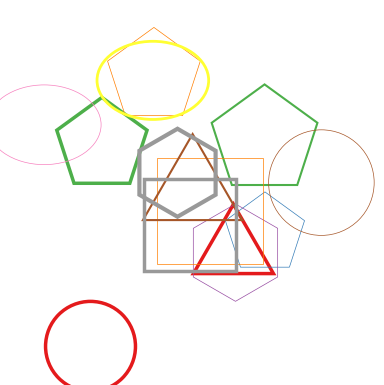[{"shape": "circle", "thickness": 2.5, "radius": 0.58, "center": [0.235, 0.1]}, {"shape": "triangle", "thickness": 2.5, "radius": 0.6, "center": [0.606, 0.349]}, {"shape": "pentagon", "thickness": 0.5, "radius": 0.54, "center": [0.688, 0.393]}, {"shape": "pentagon", "thickness": 2.5, "radius": 0.62, "center": [0.265, 0.624]}, {"shape": "pentagon", "thickness": 1.5, "radius": 0.72, "center": [0.687, 0.636]}, {"shape": "hexagon", "thickness": 0.5, "radius": 0.63, "center": [0.612, 0.344]}, {"shape": "pentagon", "thickness": 0.5, "radius": 0.63, "center": [0.4, 0.802]}, {"shape": "square", "thickness": 0.5, "radius": 0.69, "center": [0.545, 0.453]}, {"shape": "oval", "thickness": 2, "radius": 0.72, "center": [0.397, 0.791]}, {"shape": "circle", "thickness": 0.5, "radius": 0.69, "center": [0.835, 0.526]}, {"shape": "triangle", "thickness": 1.5, "radius": 0.74, "center": [0.5, 0.503]}, {"shape": "oval", "thickness": 0.5, "radius": 0.74, "center": [0.115, 0.676]}, {"shape": "square", "thickness": 2.5, "radius": 0.6, "center": [0.494, 0.415]}, {"shape": "hexagon", "thickness": 3, "radius": 0.57, "center": [0.461, 0.551]}]